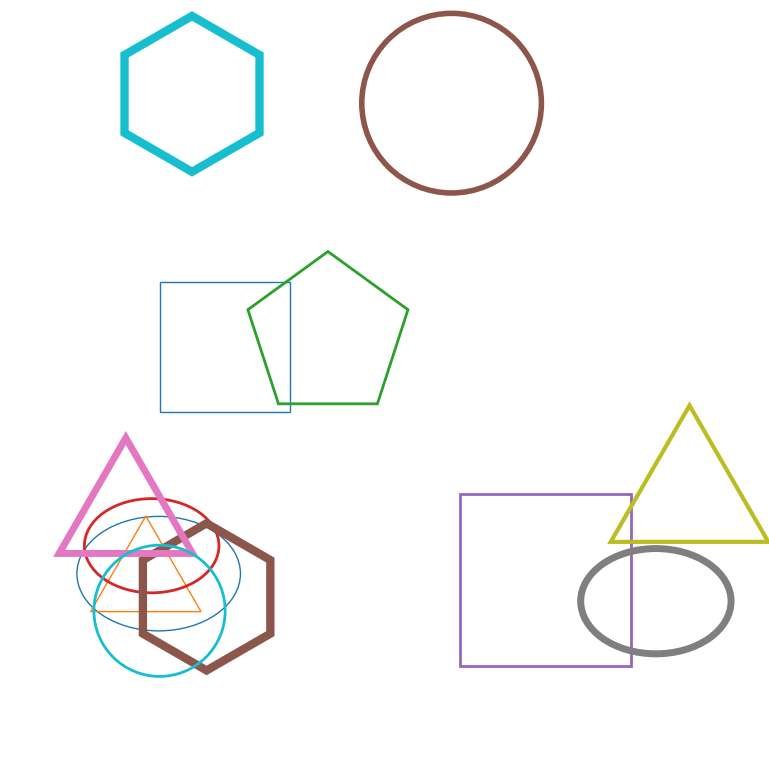[{"shape": "square", "thickness": 0.5, "radius": 0.42, "center": [0.292, 0.549]}, {"shape": "oval", "thickness": 0.5, "radius": 0.53, "center": [0.206, 0.255]}, {"shape": "triangle", "thickness": 0.5, "radius": 0.41, "center": [0.189, 0.247]}, {"shape": "pentagon", "thickness": 1, "radius": 0.55, "center": [0.426, 0.564]}, {"shape": "oval", "thickness": 1, "radius": 0.44, "center": [0.197, 0.291]}, {"shape": "square", "thickness": 1, "radius": 0.56, "center": [0.709, 0.247]}, {"shape": "hexagon", "thickness": 3, "radius": 0.48, "center": [0.268, 0.225]}, {"shape": "circle", "thickness": 2, "radius": 0.58, "center": [0.586, 0.866]}, {"shape": "triangle", "thickness": 2.5, "radius": 0.5, "center": [0.163, 0.331]}, {"shape": "oval", "thickness": 2.5, "radius": 0.49, "center": [0.852, 0.219]}, {"shape": "triangle", "thickness": 1.5, "radius": 0.59, "center": [0.895, 0.355]}, {"shape": "circle", "thickness": 1, "radius": 0.43, "center": [0.207, 0.207]}, {"shape": "hexagon", "thickness": 3, "radius": 0.51, "center": [0.249, 0.878]}]